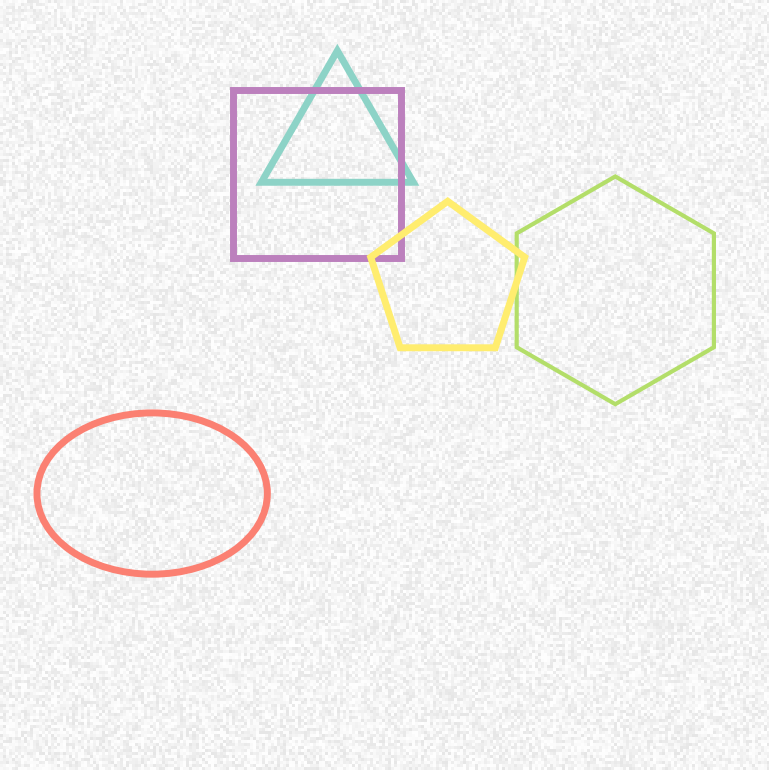[{"shape": "triangle", "thickness": 2.5, "radius": 0.57, "center": [0.438, 0.82]}, {"shape": "oval", "thickness": 2.5, "radius": 0.75, "center": [0.198, 0.359]}, {"shape": "hexagon", "thickness": 1.5, "radius": 0.74, "center": [0.799, 0.623]}, {"shape": "square", "thickness": 2.5, "radius": 0.55, "center": [0.412, 0.774]}, {"shape": "pentagon", "thickness": 2.5, "radius": 0.53, "center": [0.581, 0.633]}]